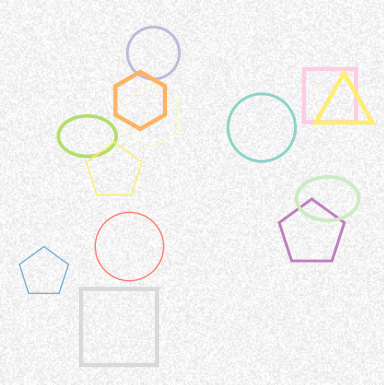[{"shape": "circle", "thickness": 2, "radius": 0.44, "center": [0.68, 0.669]}, {"shape": "hexagon", "thickness": 0.5, "radius": 0.41, "center": [0.392, 0.699]}, {"shape": "circle", "thickness": 2, "radius": 0.34, "center": [0.398, 0.862]}, {"shape": "circle", "thickness": 1, "radius": 0.44, "center": [0.336, 0.36]}, {"shape": "pentagon", "thickness": 1, "radius": 0.34, "center": [0.114, 0.292]}, {"shape": "hexagon", "thickness": 3, "radius": 0.37, "center": [0.364, 0.739]}, {"shape": "oval", "thickness": 2.5, "radius": 0.38, "center": [0.227, 0.646]}, {"shape": "square", "thickness": 3, "radius": 0.34, "center": [0.857, 0.751]}, {"shape": "square", "thickness": 3, "radius": 0.49, "center": [0.308, 0.15]}, {"shape": "pentagon", "thickness": 2, "radius": 0.44, "center": [0.81, 0.394]}, {"shape": "oval", "thickness": 2.5, "radius": 0.4, "center": [0.851, 0.484]}, {"shape": "pentagon", "thickness": 1, "radius": 0.38, "center": [0.296, 0.555]}, {"shape": "triangle", "thickness": 3, "radius": 0.43, "center": [0.894, 0.724]}]